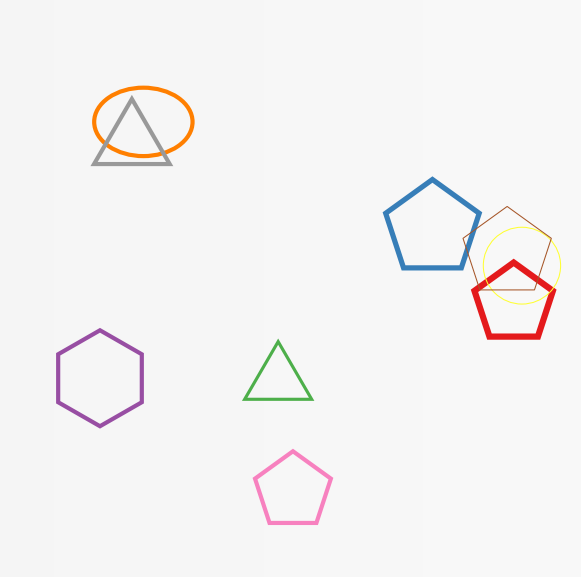[{"shape": "pentagon", "thickness": 3, "radius": 0.35, "center": [0.884, 0.474]}, {"shape": "pentagon", "thickness": 2.5, "radius": 0.42, "center": [0.744, 0.604]}, {"shape": "triangle", "thickness": 1.5, "radius": 0.33, "center": [0.479, 0.341]}, {"shape": "hexagon", "thickness": 2, "radius": 0.42, "center": [0.172, 0.344]}, {"shape": "oval", "thickness": 2, "radius": 0.42, "center": [0.247, 0.788]}, {"shape": "circle", "thickness": 0.5, "radius": 0.33, "center": [0.898, 0.539]}, {"shape": "pentagon", "thickness": 0.5, "radius": 0.4, "center": [0.873, 0.562]}, {"shape": "pentagon", "thickness": 2, "radius": 0.34, "center": [0.504, 0.149]}, {"shape": "triangle", "thickness": 2, "radius": 0.38, "center": [0.227, 0.753]}]